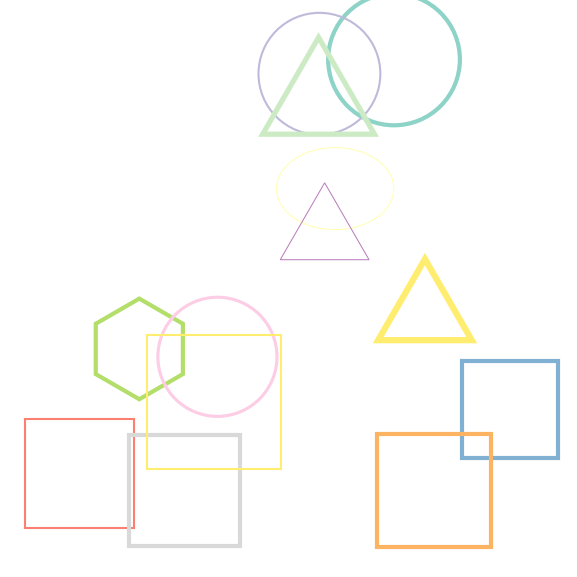[{"shape": "circle", "thickness": 2, "radius": 0.57, "center": [0.682, 0.896]}, {"shape": "oval", "thickness": 0.5, "radius": 0.51, "center": [0.58, 0.672]}, {"shape": "circle", "thickness": 1, "radius": 0.53, "center": [0.553, 0.871]}, {"shape": "square", "thickness": 1, "radius": 0.47, "center": [0.137, 0.18]}, {"shape": "square", "thickness": 2, "radius": 0.42, "center": [0.883, 0.29]}, {"shape": "square", "thickness": 2, "radius": 0.49, "center": [0.751, 0.149]}, {"shape": "hexagon", "thickness": 2, "radius": 0.44, "center": [0.241, 0.395]}, {"shape": "circle", "thickness": 1.5, "radius": 0.52, "center": [0.376, 0.381]}, {"shape": "square", "thickness": 2, "radius": 0.48, "center": [0.319, 0.15]}, {"shape": "triangle", "thickness": 0.5, "radius": 0.44, "center": [0.562, 0.594]}, {"shape": "triangle", "thickness": 2.5, "radius": 0.56, "center": [0.552, 0.823]}, {"shape": "square", "thickness": 1, "radius": 0.58, "center": [0.37, 0.304]}, {"shape": "triangle", "thickness": 3, "radius": 0.47, "center": [0.736, 0.457]}]